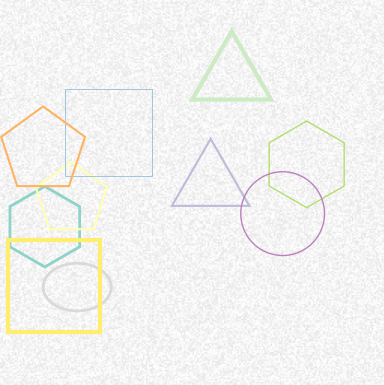[{"shape": "hexagon", "thickness": 2, "radius": 0.52, "center": [0.116, 0.411]}, {"shape": "pentagon", "thickness": 1.5, "radius": 0.48, "center": [0.186, 0.483]}, {"shape": "triangle", "thickness": 1.5, "radius": 0.58, "center": [0.547, 0.523]}, {"shape": "square", "thickness": 0.5, "radius": 0.56, "center": [0.281, 0.655]}, {"shape": "pentagon", "thickness": 1.5, "radius": 0.57, "center": [0.112, 0.609]}, {"shape": "hexagon", "thickness": 1, "radius": 0.56, "center": [0.797, 0.573]}, {"shape": "oval", "thickness": 2, "radius": 0.44, "center": [0.2, 0.254]}, {"shape": "circle", "thickness": 1, "radius": 0.54, "center": [0.734, 0.445]}, {"shape": "triangle", "thickness": 3, "radius": 0.59, "center": [0.602, 0.801]}, {"shape": "square", "thickness": 3, "radius": 0.59, "center": [0.141, 0.258]}]